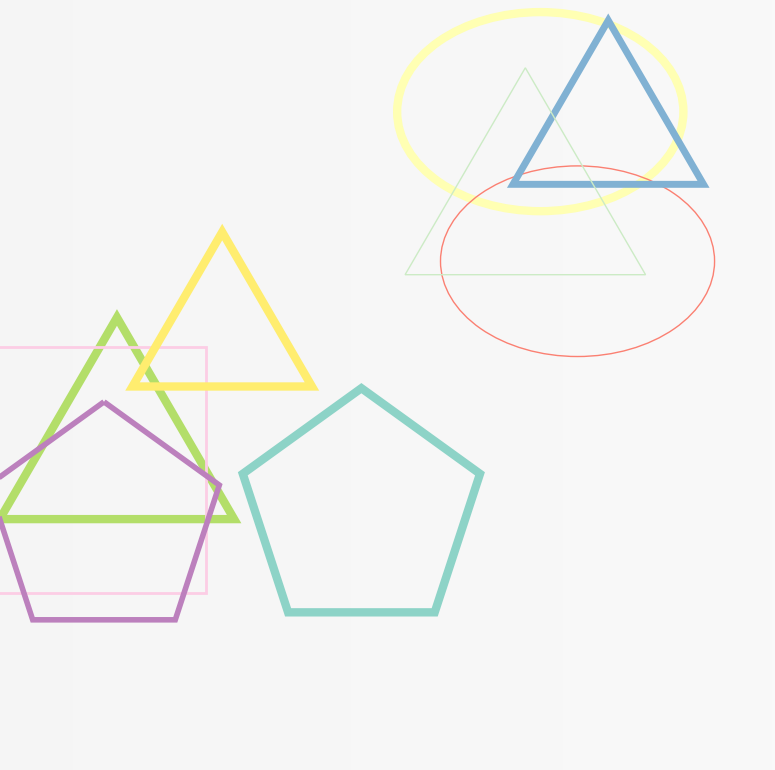[{"shape": "pentagon", "thickness": 3, "radius": 0.8, "center": [0.466, 0.335]}, {"shape": "oval", "thickness": 3, "radius": 0.92, "center": [0.697, 0.855]}, {"shape": "oval", "thickness": 0.5, "radius": 0.88, "center": [0.745, 0.661]}, {"shape": "triangle", "thickness": 2.5, "radius": 0.71, "center": [0.785, 0.832]}, {"shape": "triangle", "thickness": 3, "radius": 0.87, "center": [0.151, 0.413]}, {"shape": "square", "thickness": 1, "radius": 0.8, "center": [0.105, 0.389]}, {"shape": "pentagon", "thickness": 2, "radius": 0.78, "center": [0.134, 0.322]}, {"shape": "triangle", "thickness": 0.5, "radius": 0.9, "center": [0.678, 0.733]}, {"shape": "triangle", "thickness": 3, "radius": 0.67, "center": [0.287, 0.565]}]